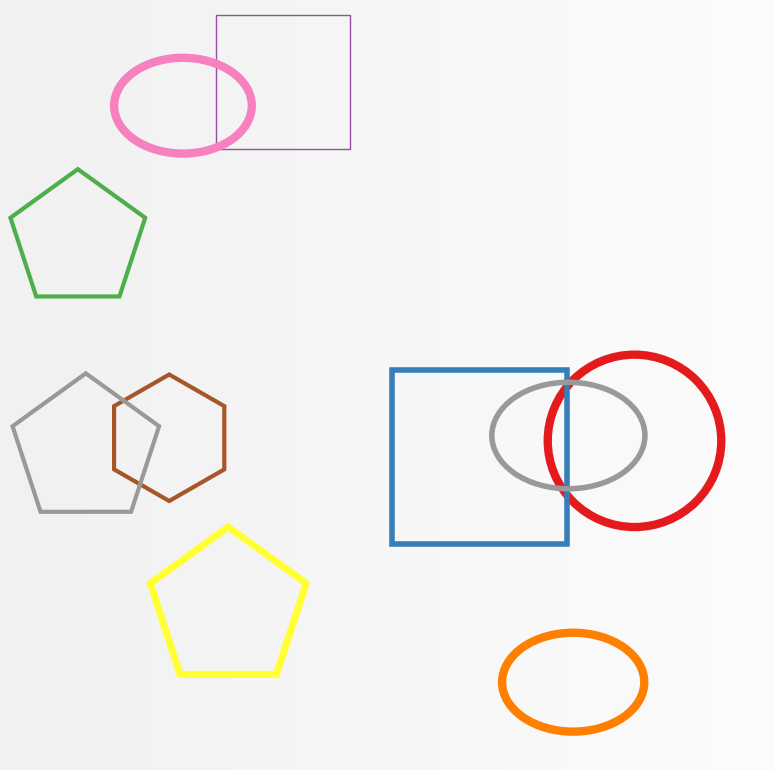[{"shape": "circle", "thickness": 3, "radius": 0.56, "center": [0.819, 0.427]}, {"shape": "square", "thickness": 2, "radius": 0.56, "center": [0.619, 0.406]}, {"shape": "pentagon", "thickness": 1.5, "radius": 0.46, "center": [0.1, 0.689]}, {"shape": "square", "thickness": 0.5, "radius": 0.44, "center": [0.365, 0.893]}, {"shape": "oval", "thickness": 3, "radius": 0.46, "center": [0.74, 0.114]}, {"shape": "pentagon", "thickness": 2.5, "radius": 0.53, "center": [0.295, 0.21]}, {"shape": "hexagon", "thickness": 1.5, "radius": 0.41, "center": [0.218, 0.431]}, {"shape": "oval", "thickness": 3, "radius": 0.44, "center": [0.236, 0.863]}, {"shape": "oval", "thickness": 2, "radius": 0.49, "center": [0.733, 0.434]}, {"shape": "pentagon", "thickness": 1.5, "radius": 0.5, "center": [0.111, 0.416]}]